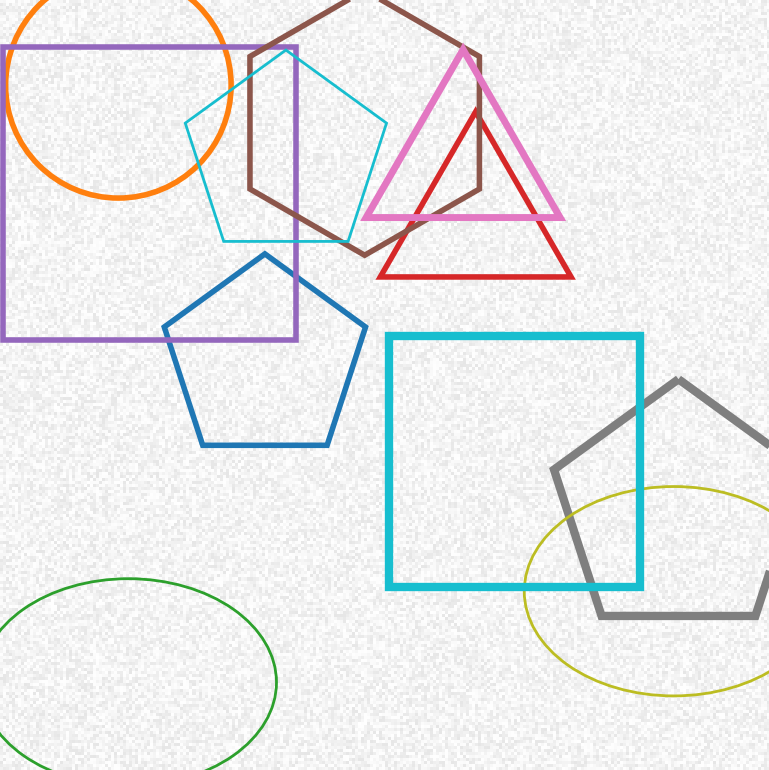[{"shape": "pentagon", "thickness": 2, "radius": 0.69, "center": [0.344, 0.533]}, {"shape": "circle", "thickness": 2, "radius": 0.73, "center": [0.154, 0.889]}, {"shape": "oval", "thickness": 1, "radius": 0.96, "center": [0.167, 0.114]}, {"shape": "triangle", "thickness": 2, "radius": 0.72, "center": [0.618, 0.712]}, {"shape": "square", "thickness": 2, "radius": 0.95, "center": [0.194, 0.749]}, {"shape": "hexagon", "thickness": 2, "radius": 0.86, "center": [0.474, 0.841]}, {"shape": "triangle", "thickness": 2.5, "radius": 0.73, "center": [0.601, 0.79]}, {"shape": "pentagon", "thickness": 3, "radius": 0.85, "center": [0.881, 0.338]}, {"shape": "oval", "thickness": 1, "radius": 0.97, "center": [0.875, 0.232]}, {"shape": "pentagon", "thickness": 1, "radius": 0.69, "center": [0.371, 0.798]}, {"shape": "square", "thickness": 3, "radius": 0.81, "center": [0.668, 0.401]}]